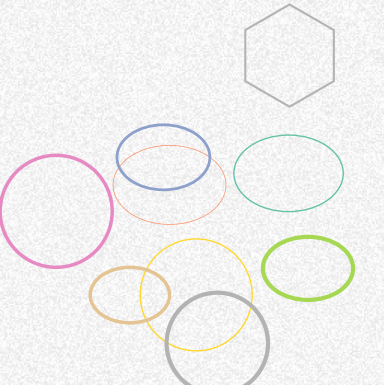[{"shape": "oval", "thickness": 1, "radius": 0.71, "center": [0.749, 0.55]}, {"shape": "oval", "thickness": 0.5, "radius": 0.73, "center": [0.44, 0.52]}, {"shape": "oval", "thickness": 2, "radius": 0.6, "center": [0.424, 0.591]}, {"shape": "circle", "thickness": 2.5, "radius": 0.73, "center": [0.146, 0.451]}, {"shape": "oval", "thickness": 3, "radius": 0.59, "center": [0.8, 0.303]}, {"shape": "circle", "thickness": 1, "radius": 0.73, "center": [0.51, 0.234]}, {"shape": "oval", "thickness": 2.5, "radius": 0.52, "center": [0.337, 0.234]}, {"shape": "circle", "thickness": 3, "radius": 0.66, "center": [0.564, 0.108]}, {"shape": "hexagon", "thickness": 1.5, "radius": 0.66, "center": [0.752, 0.856]}]